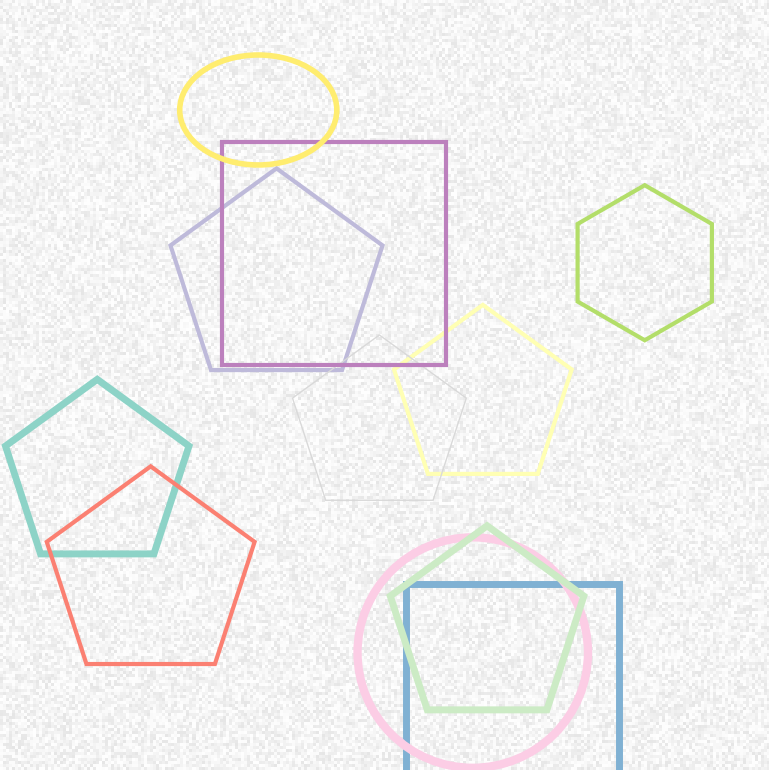[{"shape": "pentagon", "thickness": 2.5, "radius": 0.63, "center": [0.126, 0.382]}, {"shape": "pentagon", "thickness": 1.5, "radius": 0.61, "center": [0.627, 0.483]}, {"shape": "pentagon", "thickness": 1.5, "radius": 0.72, "center": [0.359, 0.637]}, {"shape": "pentagon", "thickness": 1.5, "radius": 0.71, "center": [0.196, 0.252]}, {"shape": "square", "thickness": 2.5, "radius": 0.69, "center": [0.666, 0.103]}, {"shape": "hexagon", "thickness": 1.5, "radius": 0.5, "center": [0.837, 0.659]}, {"shape": "circle", "thickness": 3, "radius": 0.75, "center": [0.614, 0.153]}, {"shape": "pentagon", "thickness": 0.5, "radius": 0.59, "center": [0.493, 0.446]}, {"shape": "square", "thickness": 1.5, "radius": 0.73, "center": [0.433, 0.671]}, {"shape": "pentagon", "thickness": 2.5, "radius": 0.66, "center": [0.633, 0.185]}, {"shape": "oval", "thickness": 2, "radius": 0.51, "center": [0.335, 0.857]}]